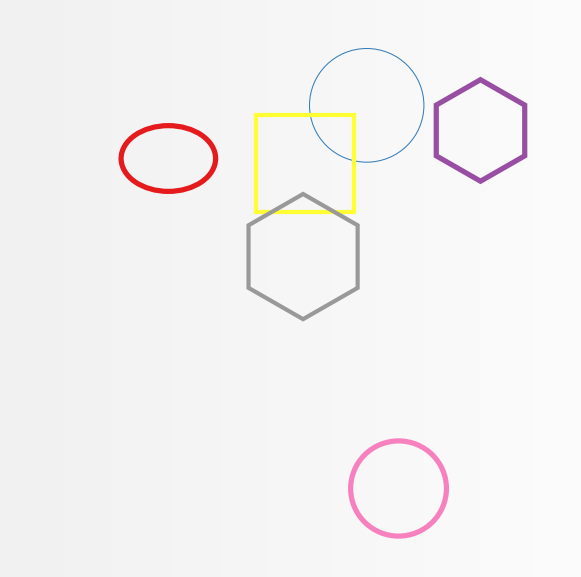[{"shape": "oval", "thickness": 2.5, "radius": 0.41, "center": [0.29, 0.725]}, {"shape": "circle", "thickness": 0.5, "radius": 0.49, "center": [0.631, 0.817]}, {"shape": "hexagon", "thickness": 2.5, "radius": 0.44, "center": [0.827, 0.773]}, {"shape": "square", "thickness": 2, "radius": 0.42, "center": [0.525, 0.717]}, {"shape": "circle", "thickness": 2.5, "radius": 0.41, "center": [0.686, 0.153]}, {"shape": "hexagon", "thickness": 2, "radius": 0.54, "center": [0.521, 0.555]}]